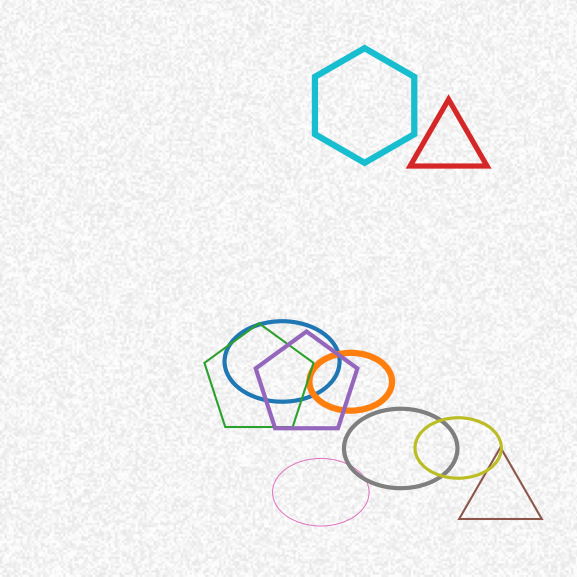[{"shape": "oval", "thickness": 2, "radius": 0.5, "center": [0.488, 0.373]}, {"shape": "oval", "thickness": 3, "radius": 0.36, "center": [0.607, 0.338]}, {"shape": "pentagon", "thickness": 1, "radius": 0.5, "center": [0.448, 0.34]}, {"shape": "triangle", "thickness": 2.5, "radius": 0.38, "center": [0.777, 0.75]}, {"shape": "pentagon", "thickness": 2, "radius": 0.46, "center": [0.531, 0.332]}, {"shape": "triangle", "thickness": 1, "radius": 0.41, "center": [0.867, 0.142]}, {"shape": "oval", "thickness": 0.5, "radius": 0.42, "center": [0.556, 0.147]}, {"shape": "oval", "thickness": 2, "radius": 0.49, "center": [0.694, 0.223]}, {"shape": "oval", "thickness": 1.5, "radius": 0.37, "center": [0.793, 0.223]}, {"shape": "hexagon", "thickness": 3, "radius": 0.5, "center": [0.631, 0.816]}]